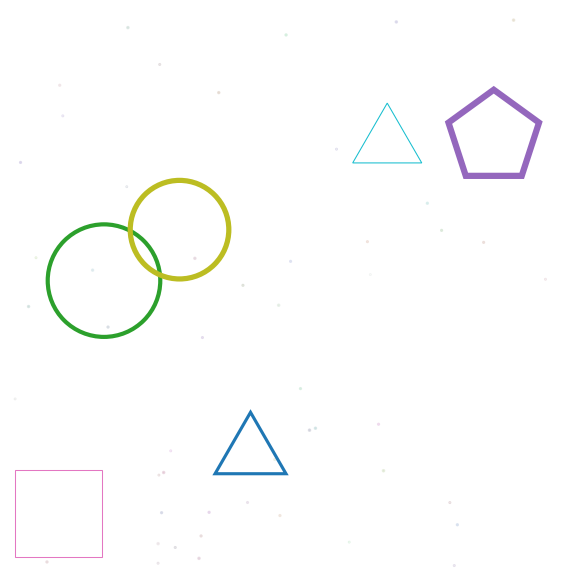[{"shape": "triangle", "thickness": 1.5, "radius": 0.35, "center": [0.434, 0.214]}, {"shape": "circle", "thickness": 2, "radius": 0.49, "center": [0.18, 0.513]}, {"shape": "pentagon", "thickness": 3, "radius": 0.41, "center": [0.855, 0.761]}, {"shape": "square", "thickness": 0.5, "radius": 0.38, "center": [0.102, 0.11]}, {"shape": "circle", "thickness": 2.5, "radius": 0.43, "center": [0.311, 0.601]}, {"shape": "triangle", "thickness": 0.5, "radius": 0.35, "center": [0.671, 0.752]}]